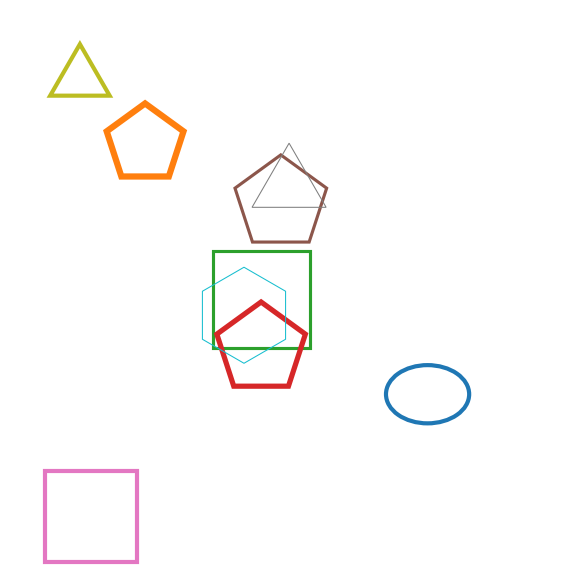[{"shape": "oval", "thickness": 2, "radius": 0.36, "center": [0.74, 0.316]}, {"shape": "pentagon", "thickness": 3, "radius": 0.35, "center": [0.251, 0.75]}, {"shape": "square", "thickness": 1.5, "radius": 0.42, "center": [0.453, 0.48]}, {"shape": "pentagon", "thickness": 2.5, "radius": 0.4, "center": [0.452, 0.396]}, {"shape": "pentagon", "thickness": 1.5, "radius": 0.42, "center": [0.486, 0.648]}, {"shape": "square", "thickness": 2, "radius": 0.4, "center": [0.158, 0.104]}, {"shape": "triangle", "thickness": 0.5, "radius": 0.37, "center": [0.501, 0.677]}, {"shape": "triangle", "thickness": 2, "radius": 0.3, "center": [0.138, 0.863]}, {"shape": "hexagon", "thickness": 0.5, "radius": 0.42, "center": [0.422, 0.453]}]